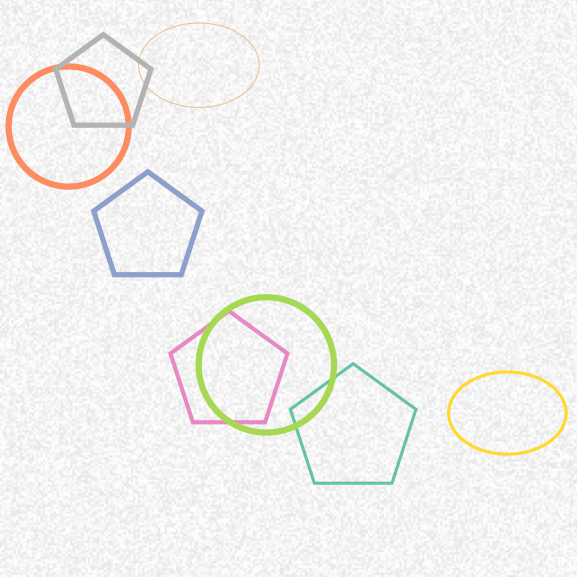[{"shape": "pentagon", "thickness": 1.5, "radius": 0.57, "center": [0.612, 0.255]}, {"shape": "circle", "thickness": 3, "radius": 0.52, "center": [0.119, 0.78]}, {"shape": "pentagon", "thickness": 2.5, "radius": 0.49, "center": [0.256, 0.603]}, {"shape": "pentagon", "thickness": 2, "radius": 0.53, "center": [0.396, 0.354]}, {"shape": "circle", "thickness": 3, "radius": 0.59, "center": [0.461, 0.367]}, {"shape": "oval", "thickness": 1.5, "radius": 0.51, "center": [0.879, 0.284]}, {"shape": "oval", "thickness": 0.5, "radius": 0.52, "center": [0.344, 0.886]}, {"shape": "pentagon", "thickness": 2.5, "radius": 0.43, "center": [0.179, 0.853]}]